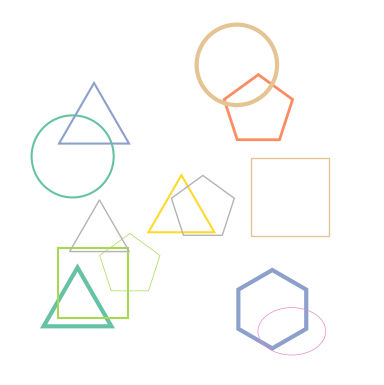[{"shape": "circle", "thickness": 1.5, "radius": 0.53, "center": [0.189, 0.594]}, {"shape": "triangle", "thickness": 3, "radius": 0.51, "center": [0.201, 0.203]}, {"shape": "pentagon", "thickness": 2, "radius": 0.47, "center": [0.671, 0.713]}, {"shape": "triangle", "thickness": 1.5, "radius": 0.52, "center": [0.244, 0.68]}, {"shape": "hexagon", "thickness": 3, "radius": 0.51, "center": [0.707, 0.197]}, {"shape": "oval", "thickness": 0.5, "radius": 0.44, "center": [0.758, 0.139]}, {"shape": "pentagon", "thickness": 0.5, "radius": 0.41, "center": [0.337, 0.311]}, {"shape": "square", "thickness": 1.5, "radius": 0.45, "center": [0.242, 0.266]}, {"shape": "triangle", "thickness": 1.5, "radius": 0.49, "center": [0.471, 0.446]}, {"shape": "circle", "thickness": 3, "radius": 0.52, "center": [0.615, 0.832]}, {"shape": "square", "thickness": 1, "radius": 0.51, "center": [0.752, 0.488]}, {"shape": "triangle", "thickness": 1, "radius": 0.45, "center": [0.258, 0.391]}, {"shape": "pentagon", "thickness": 1, "radius": 0.43, "center": [0.527, 0.458]}]